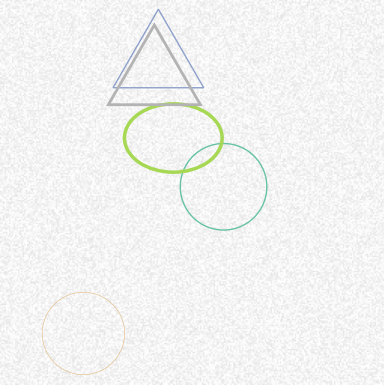[{"shape": "circle", "thickness": 1, "radius": 0.56, "center": [0.581, 0.515]}, {"shape": "triangle", "thickness": 1, "radius": 0.68, "center": [0.411, 0.84]}, {"shape": "oval", "thickness": 2.5, "radius": 0.63, "center": [0.45, 0.642]}, {"shape": "circle", "thickness": 0.5, "radius": 0.54, "center": [0.217, 0.134]}, {"shape": "triangle", "thickness": 2, "radius": 0.69, "center": [0.401, 0.797]}]